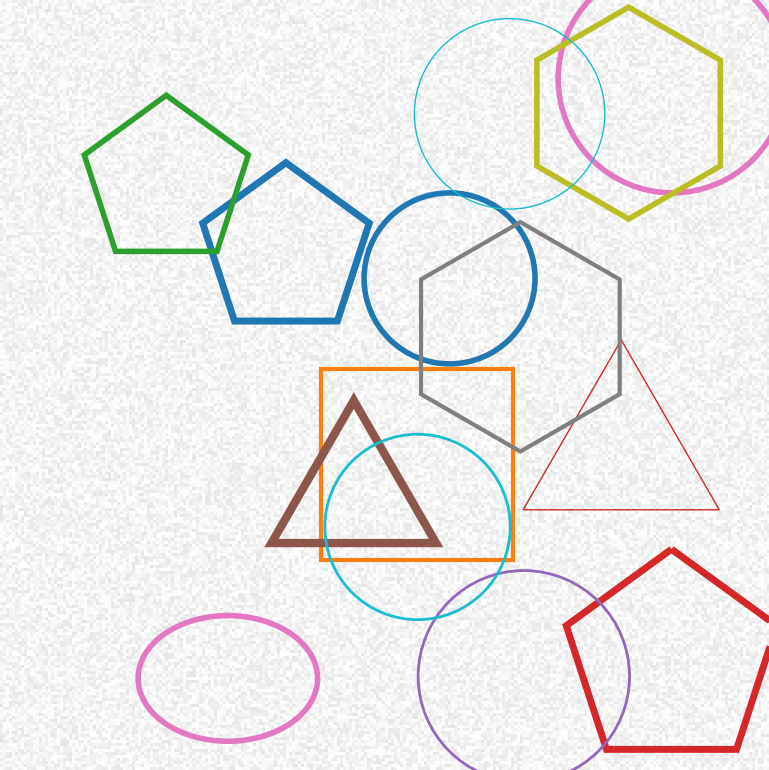[{"shape": "circle", "thickness": 2, "radius": 0.56, "center": [0.584, 0.638]}, {"shape": "pentagon", "thickness": 2.5, "radius": 0.57, "center": [0.371, 0.675]}, {"shape": "square", "thickness": 1.5, "radius": 0.62, "center": [0.542, 0.397]}, {"shape": "pentagon", "thickness": 2, "radius": 0.56, "center": [0.216, 0.764]}, {"shape": "triangle", "thickness": 0.5, "radius": 0.74, "center": [0.807, 0.411]}, {"shape": "pentagon", "thickness": 2.5, "radius": 0.72, "center": [0.872, 0.143]}, {"shape": "circle", "thickness": 1, "radius": 0.69, "center": [0.68, 0.122]}, {"shape": "triangle", "thickness": 3, "radius": 0.62, "center": [0.459, 0.356]}, {"shape": "oval", "thickness": 2, "radius": 0.58, "center": [0.296, 0.119]}, {"shape": "circle", "thickness": 2, "radius": 0.74, "center": [0.873, 0.898]}, {"shape": "hexagon", "thickness": 1.5, "radius": 0.74, "center": [0.676, 0.563]}, {"shape": "hexagon", "thickness": 2, "radius": 0.69, "center": [0.816, 0.853]}, {"shape": "circle", "thickness": 1, "radius": 0.6, "center": [0.542, 0.316]}, {"shape": "circle", "thickness": 0.5, "radius": 0.62, "center": [0.662, 0.852]}]